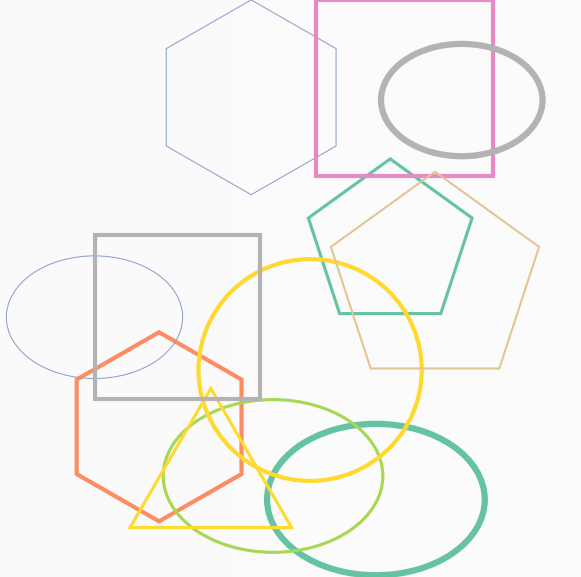[{"shape": "pentagon", "thickness": 1.5, "radius": 0.74, "center": [0.671, 0.576]}, {"shape": "oval", "thickness": 3, "radius": 0.94, "center": [0.647, 0.134]}, {"shape": "hexagon", "thickness": 2, "radius": 0.82, "center": [0.274, 0.26]}, {"shape": "oval", "thickness": 0.5, "radius": 0.76, "center": [0.163, 0.45]}, {"shape": "hexagon", "thickness": 0.5, "radius": 0.84, "center": [0.432, 0.831]}, {"shape": "square", "thickness": 2, "radius": 0.76, "center": [0.696, 0.847]}, {"shape": "oval", "thickness": 1.5, "radius": 0.94, "center": [0.47, 0.175]}, {"shape": "triangle", "thickness": 1.5, "radius": 0.8, "center": [0.363, 0.166]}, {"shape": "circle", "thickness": 2, "radius": 0.96, "center": [0.534, 0.358]}, {"shape": "pentagon", "thickness": 1, "radius": 0.94, "center": [0.748, 0.513]}, {"shape": "square", "thickness": 2, "radius": 0.71, "center": [0.305, 0.45]}, {"shape": "oval", "thickness": 3, "radius": 0.69, "center": [0.794, 0.826]}]